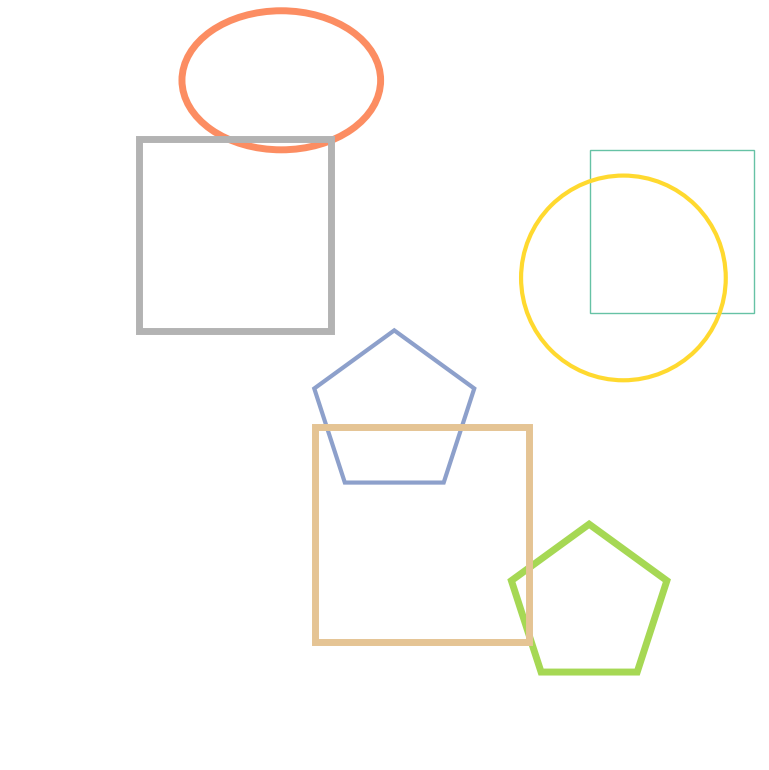[{"shape": "square", "thickness": 0.5, "radius": 0.53, "center": [0.873, 0.699]}, {"shape": "oval", "thickness": 2.5, "radius": 0.64, "center": [0.365, 0.896]}, {"shape": "pentagon", "thickness": 1.5, "radius": 0.55, "center": [0.512, 0.462]}, {"shape": "pentagon", "thickness": 2.5, "radius": 0.53, "center": [0.765, 0.213]}, {"shape": "circle", "thickness": 1.5, "radius": 0.66, "center": [0.81, 0.639]}, {"shape": "square", "thickness": 2.5, "radius": 0.7, "center": [0.548, 0.306]}, {"shape": "square", "thickness": 2.5, "radius": 0.62, "center": [0.305, 0.695]}]